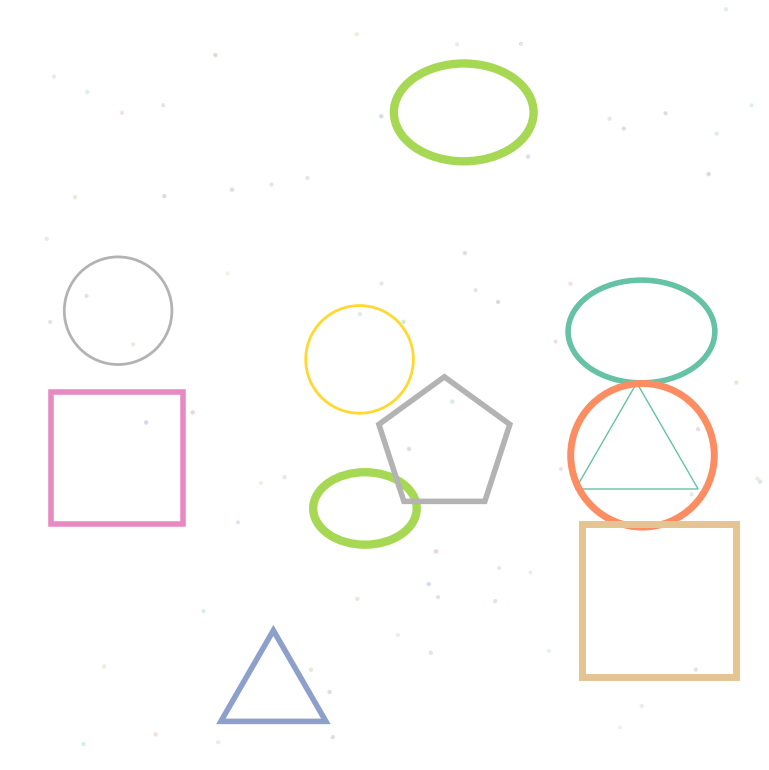[{"shape": "oval", "thickness": 2, "radius": 0.48, "center": [0.833, 0.57]}, {"shape": "triangle", "thickness": 0.5, "radius": 0.46, "center": [0.827, 0.411]}, {"shape": "circle", "thickness": 2.5, "radius": 0.47, "center": [0.834, 0.409]}, {"shape": "triangle", "thickness": 2, "radius": 0.39, "center": [0.355, 0.103]}, {"shape": "square", "thickness": 2, "radius": 0.43, "center": [0.151, 0.405]}, {"shape": "oval", "thickness": 3, "radius": 0.34, "center": [0.474, 0.34]}, {"shape": "oval", "thickness": 3, "radius": 0.45, "center": [0.602, 0.854]}, {"shape": "circle", "thickness": 1, "radius": 0.35, "center": [0.467, 0.533]}, {"shape": "square", "thickness": 2.5, "radius": 0.5, "center": [0.856, 0.22]}, {"shape": "pentagon", "thickness": 2, "radius": 0.45, "center": [0.577, 0.421]}, {"shape": "circle", "thickness": 1, "radius": 0.35, "center": [0.153, 0.596]}]